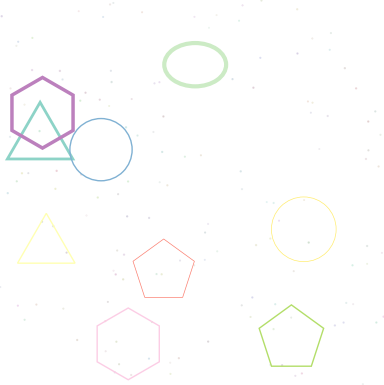[{"shape": "triangle", "thickness": 2, "radius": 0.49, "center": [0.104, 0.636]}, {"shape": "triangle", "thickness": 1, "radius": 0.43, "center": [0.12, 0.36]}, {"shape": "pentagon", "thickness": 0.5, "radius": 0.42, "center": [0.425, 0.295]}, {"shape": "circle", "thickness": 1, "radius": 0.4, "center": [0.262, 0.611]}, {"shape": "pentagon", "thickness": 1, "radius": 0.44, "center": [0.757, 0.12]}, {"shape": "hexagon", "thickness": 1, "radius": 0.47, "center": [0.333, 0.107]}, {"shape": "hexagon", "thickness": 2.5, "radius": 0.46, "center": [0.11, 0.707]}, {"shape": "oval", "thickness": 3, "radius": 0.4, "center": [0.507, 0.832]}, {"shape": "circle", "thickness": 0.5, "radius": 0.42, "center": [0.789, 0.404]}]